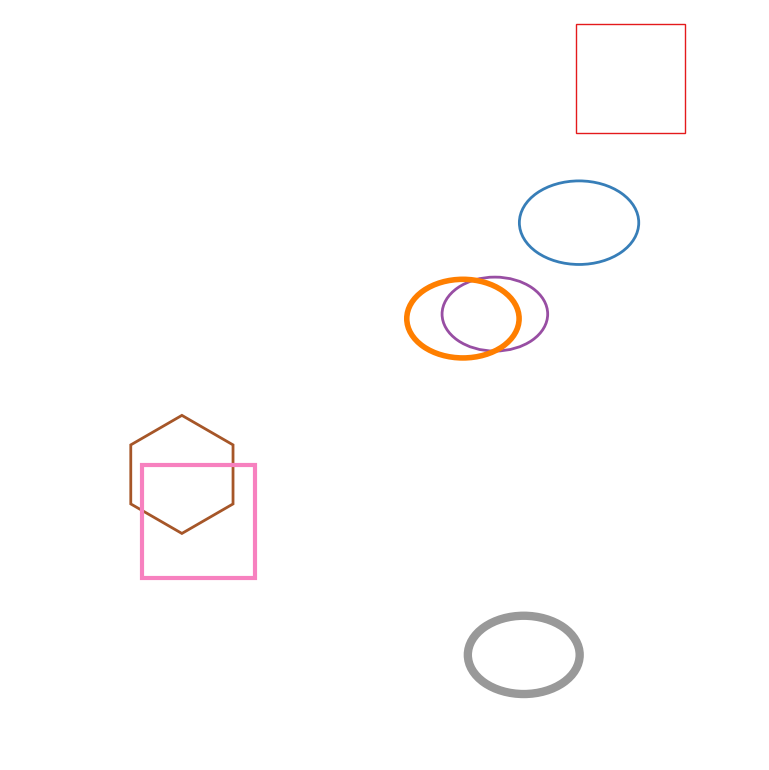[{"shape": "square", "thickness": 0.5, "radius": 0.35, "center": [0.819, 0.898]}, {"shape": "oval", "thickness": 1, "radius": 0.39, "center": [0.752, 0.711]}, {"shape": "oval", "thickness": 1, "radius": 0.34, "center": [0.643, 0.592]}, {"shape": "oval", "thickness": 2, "radius": 0.36, "center": [0.601, 0.586]}, {"shape": "hexagon", "thickness": 1, "radius": 0.38, "center": [0.236, 0.384]}, {"shape": "square", "thickness": 1.5, "radius": 0.37, "center": [0.258, 0.323]}, {"shape": "oval", "thickness": 3, "radius": 0.36, "center": [0.68, 0.149]}]